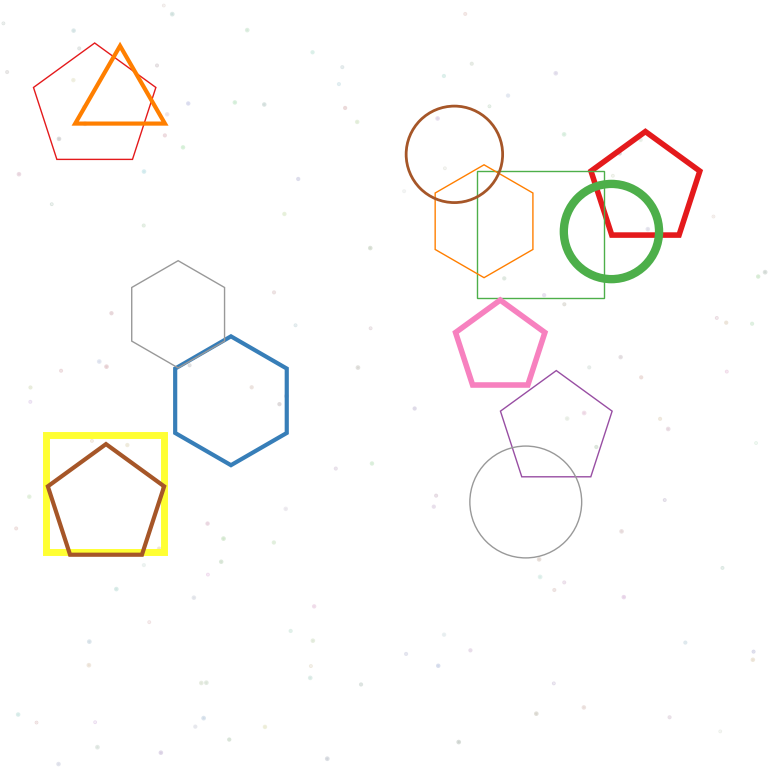[{"shape": "pentagon", "thickness": 0.5, "radius": 0.42, "center": [0.123, 0.861]}, {"shape": "pentagon", "thickness": 2, "radius": 0.37, "center": [0.838, 0.755]}, {"shape": "hexagon", "thickness": 1.5, "radius": 0.42, "center": [0.3, 0.48]}, {"shape": "circle", "thickness": 3, "radius": 0.31, "center": [0.794, 0.699]}, {"shape": "square", "thickness": 0.5, "radius": 0.41, "center": [0.702, 0.695]}, {"shape": "pentagon", "thickness": 0.5, "radius": 0.38, "center": [0.722, 0.442]}, {"shape": "triangle", "thickness": 1.5, "radius": 0.34, "center": [0.156, 0.873]}, {"shape": "hexagon", "thickness": 0.5, "radius": 0.37, "center": [0.629, 0.713]}, {"shape": "square", "thickness": 2.5, "radius": 0.38, "center": [0.136, 0.359]}, {"shape": "circle", "thickness": 1, "radius": 0.31, "center": [0.59, 0.8]}, {"shape": "pentagon", "thickness": 1.5, "radius": 0.4, "center": [0.138, 0.344]}, {"shape": "pentagon", "thickness": 2, "radius": 0.3, "center": [0.65, 0.549]}, {"shape": "hexagon", "thickness": 0.5, "radius": 0.35, "center": [0.231, 0.592]}, {"shape": "circle", "thickness": 0.5, "radius": 0.36, "center": [0.683, 0.348]}]